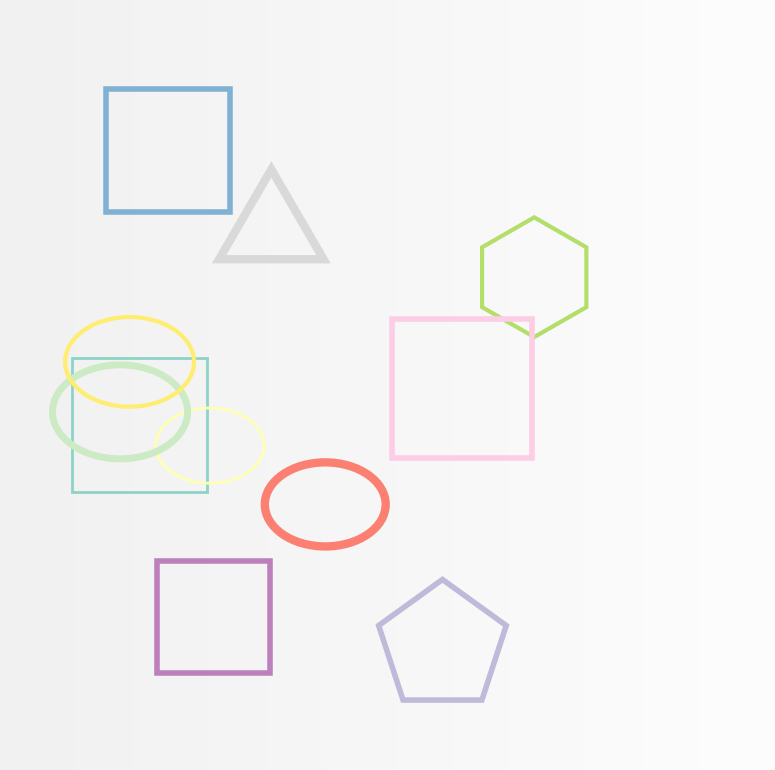[{"shape": "square", "thickness": 1, "radius": 0.43, "center": [0.18, 0.448]}, {"shape": "oval", "thickness": 1, "radius": 0.35, "center": [0.271, 0.421]}, {"shape": "pentagon", "thickness": 2, "radius": 0.43, "center": [0.571, 0.161]}, {"shape": "oval", "thickness": 3, "radius": 0.39, "center": [0.42, 0.345]}, {"shape": "square", "thickness": 2, "radius": 0.4, "center": [0.217, 0.804]}, {"shape": "hexagon", "thickness": 1.5, "radius": 0.39, "center": [0.689, 0.64]}, {"shape": "square", "thickness": 2, "radius": 0.45, "center": [0.596, 0.495]}, {"shape": "triangle", "thickness": 3, "radius": 0.39, "center": [0.35, 0.702]}, {"shape": "square", "thickness": 2, "radius": 0.36, "center": [0.275, 0.199]}, {"shape": "oval", "thickness": 2.5, "radius": 0.44, "center": [0.155, 0.465]}, {"shape": "oval", "thickness": 1.5, "radius": 0.42, "center": [0.167, 0.53]}]